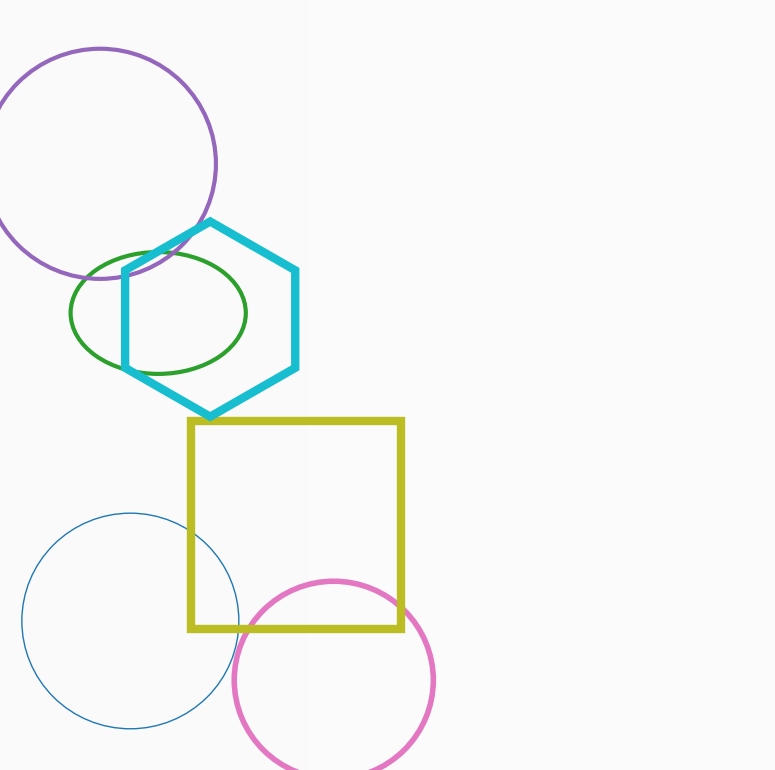[{"shape": "circle", "thickness": 0.5, "radius": 0.7, "center": [0.168, 0.194]}, {"shape": "oval", "thickness": 1.5, "radius": 0.57, "center": [0.204, 0.594]}, {"shape": "circle", "thickness": 1.5, "radius": 0.75, "center": [0.129, 0.787]}, {"shape": "circle", "thickness": 2, "radius": 0.64, "center": [0.431, 0.117]}, {"shape": "square", "thickness": 3, "radius": 0.68, "center": [0.382, 0.318]}, {"shape": "hexagon", "thickness": 3, "radius": 0.63, "center": [0.271, 0.586]}]